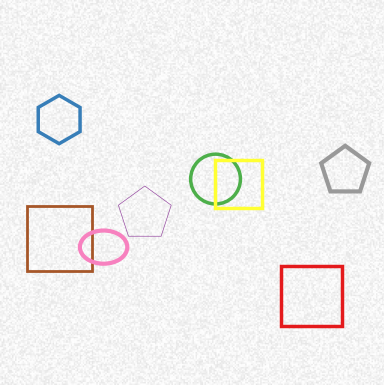[{"shape": "square", "thickness": 2.5, "radius": 0.39, "center": [0.809, 0.232]}, {"shape": "hexagon", "thickness": 2.5, "radius": 0.31, "center": [0.154, 0.69]}, {"shape": "circle", "thickness": 2.5, "radius": 0.32, "center": [0.56, 0.535]}, {"shape": "pentagon", "thickness": 0.5, "radius": 0.36, "center": [0.376, 0.445]}, {"shape": "square", "thickness": 2.5, "radius": 0.31, "center": [0.62, 0.522]}, {"shape": "square", "thickness": 2, "radius": 0.42, "center": [0.155, 0.38]}, {"shape": "oval", "thickness": 3, "radius": 0.31, "center": [0.269, 0.358]}, {"shape": "pentagon", "thickness": 3, "radius": 0.33, "center": [0.897, 0.556]}]